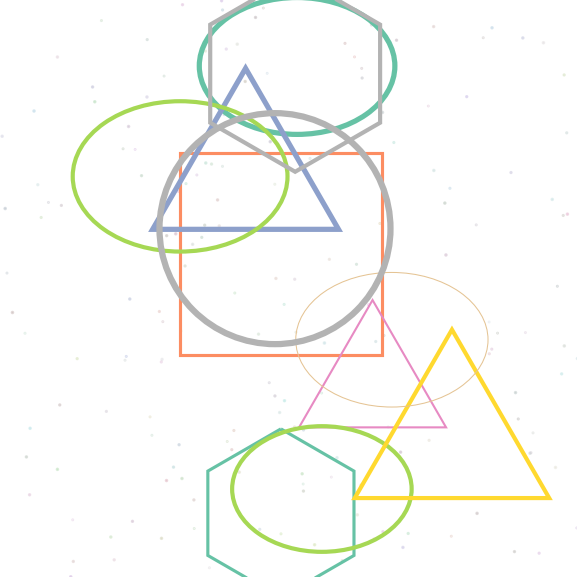[{"shape": "hexagon", "thickness": 1.5, "radius": 0.73, "center": [0.486, 0.11]}, {"shape": "oval", "thickness": 2.5, "radius": 0.85, "center": [0.514, 0.885]}, {"shape": "square", "thickness": 1.5, "radius": 0.87, "center": [0.487, 0.559]}, {"shape": "triangle", "thickness": 2.5, "radius": 0.93, "center": [0.425, 0.695]}, {"shape": "triangle", "thickness": 1, "radius": 0.73, "center": [0.645, 0.333]}, {"shape": "oval", "thickness": 2, "radius": 0.93, "center": [0.312, 0.694]}, {"shape": "oval", "thickness": 2, "radius": 0.78, "center": [0.557, 0.152]}, {"shape": "triangle", "thickness": 2, "radius": 0.97, "center": [0.783, 0.234]}, {"shape": "oval", "thickness": 0.5, "radius": 0.83, "center": [0.679, 0.411]}, {"shape": "hexagon", "thickness": 2, "radius": 0.85, "center": [0.511, 0.872]}, {"shape": "circle", "thickness": 3, "radius": 1.0, "center": [0.476, 0.603]}]